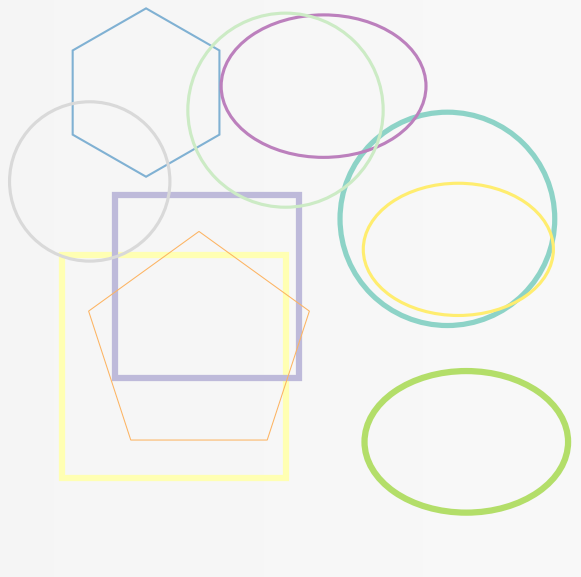[{"shape": "circle", "thickness": 2.5, "radius": 0.92, "center": [0.77, 0.62]}, {"shape": "square", "thickness": 3, "radius": 0.97, "center": [0.299, 0.364]}, {"shape": "square", "thickness": 3, "radius": 0.79, "center": [0.357, 0.503]}, {"shape": "hexagon", "thickness": 1, "radius": 0.73, "center": [0.251, 0.839]}, {"shape": "pentagon", "thickness": 0.5, "radius": 1.0, "center": [0.342, 0.399]}, {"shape": "oval", "thickness": 3, "radius": 0.88, "center": [0.802, 0.234]}, {"shape": "circle", "thickness": 1.5, "radius": 0.69, "center": [0.154, 0.685]}, {"shape": "oval", "thickness": 1.5, "radius": 0.88, "center": [0.557, 0.85]}, {"shape": "circle", "thickness": 1.5, "radius": 0.84, "center": [0.491, 0.808]}, {"shape": "oval", "thickness": 1.5, "radius": 0.82, "center": [0.789, 0.567]}]